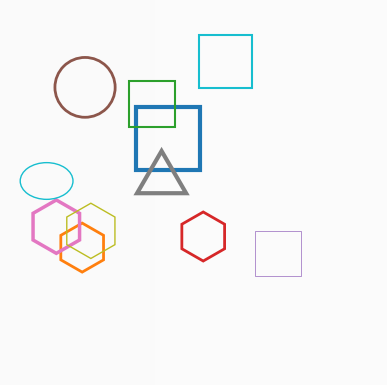[{"shape": "square", "thickness": 3, "radius": 0.41, "center": [0.433, 0.64]}, {"shape": "hexagon", "thickness": 2, "radius": 0.32, "center": [0.212, 0.357]}, {"shape": "square", "thickness": 1.5, "radius": 0.3, "center": [0.392, 0.73]}, {"shape": "hexagon", "thickness": 2, "radius": 0.32, "center": [0.524, 0.386]}, {"shape": "square", "thickness": 0.5, "radius": 0.29, "center": [0.718, 0.342]}, {"shape": "circle", "thickness": 2, "radius": 0.39, "center": [0.219, 0.773]}, {"shape": "hexagon", "thickness": 2.5, "radius": 0.35, "center": [0.145, 0.411]}, {"shape": "triangle", "thickness": 3, "radius": 0.37, "center": [0.417, 0.535]}, {"shape": "hexagon", "thickness": 1, "radius": 0.36, "center": [0.234, 0.4]}, {"shape": "square", "thickness": 1.5, "radius": 0.35, "center": [0.582, 0.84]}, {"shape": "oval", "thickness": 1, "radius": 0.34, "center": [0.12, 0.53]}]